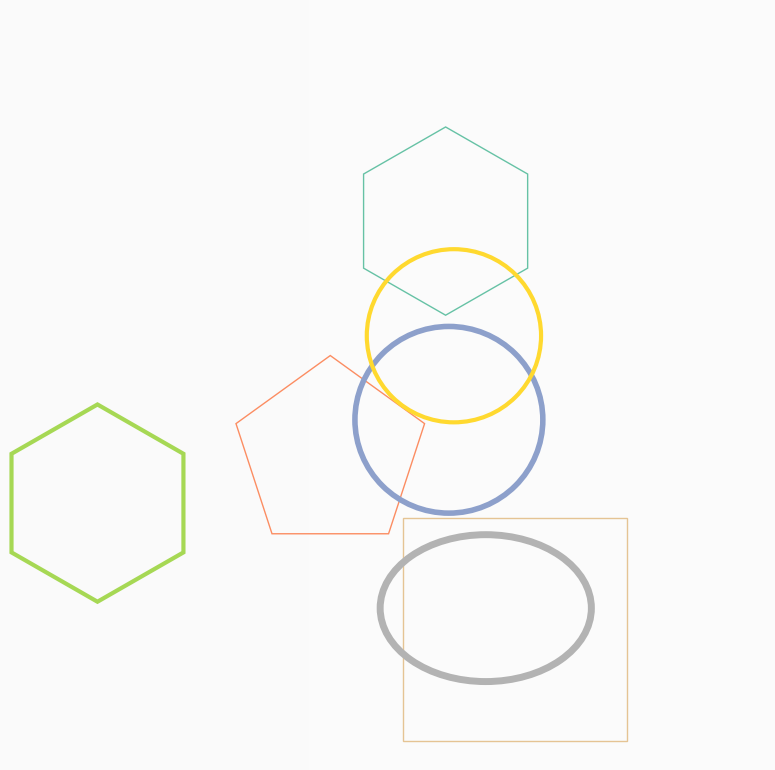[{"shape": "hexagon", "thickness": 0.5, "radius": 0.61, "center": [0.575, 0.713]}, {"shape": "pentagon", "thickness": 0.5, "radius": 0.64, "center": [0.426, 0.41]}, {"shape": "circle", "thickness": 2, "radius": 0.61, "center": [0.579, 0.455]}, {"shape": "hexagon", "thickness": 1.5, "radius": 0.64, "center": [0.126, 0.347]}, {"shape": "circle", "thickness": 1.5, "radius": 0.56, "center": [0.586, 0.564]}, {"shape": "square", "thickness": 0.5, "radius": 0.72, "center": [0.664, 0.183]}, {"shape": "oval", "thickness": 2.5, "radius": 0.68, "center": [0.627, 0.21]}]